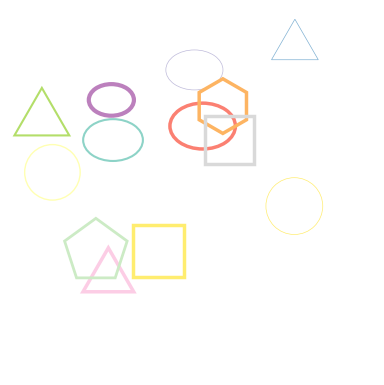[{"shape": "oval", "thickness": 1.5, "radius": 0.39, "center": [0.294, 0.636]}, {"shape": "circle", "thickness": 1, "radius": 0.36, "center": [0.136, 0.552]}, {"shape": "oval", "thickness": 0.5, "radius": 0.37, "center": [0.505, 0.818]}, {"shape": "oval", "thickness": 2.5, "radius": 0.43, "center": [0.526, 0.673]}, {"shape": "triangle", "thickness": 0.5, "radius": 0.35, "center": [0.766, 0.88]}, {"shape": "hexagon", "thickness": 2.5, "radius": 0.35, "center": [0.579, 0.724]}, {"shape": "triangle", "thickness": 1.5, "radius": 0.41, "center": [0.109, 0.689]}, {"shape": "triangle", "thickness": 2.5, "radius": 0.38, "center": [0.281, 0.28]}, {"shape": "square", "thickness": 2.5, "radius": 0.31, "center": [0.596, 0.636]}, {"shape": "oval", "thickness": 3, "radius": 0.29, "center": [0.289, 0.74]}, {"shape": "pentagon", "thickness": 2, "radius": 0.43, "center": [0.249, 0.347]}, {"shape": "square", "thickness": 2.5, "radius": 0.33, "center": [0.411, 0.348]}, {"shape": "circle", "thickness": 0.5, "radius": 0.37, "center": [0.765, 0.465]}]